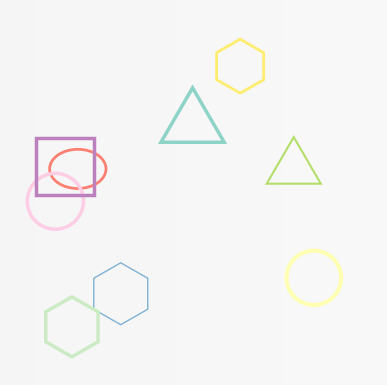[{"shape": "triangle", "thickness": 2.5, "radius": 0.47, "center": [0.497, 0.678]}, {"shape": "circle", "thickness": 3, "radius": 0.35, "center": [0.81, 0.278]}, {"shape": "oval", "thickness": 2, "radius": 0.36, "center": [0.201, 0.561]}, {"shape": "hexagon", "thickness": 1, "radius": 0.4, "center": [0.312, 0.237]}, {"shape": "triangle", "thickness": 1.5, "radius": 0.4, "center": [0.758, 0.563]}, {"shape": "circle", "thickness": 2.5, "radius": 0.36, "center": [0.143, 0.477]}, {"shape": "square", "thickness": 2.5, "radius": 0.37, "center": [0.168, 0.568]}, {"shape": "hexagon", "thickness": 2.5, "radius": 0.39, "center": [0.186, 0.151]}, {"shape": "hexagon", "thickness": 2, "radius": 0.35, "center": [0.62, 0.828]}]